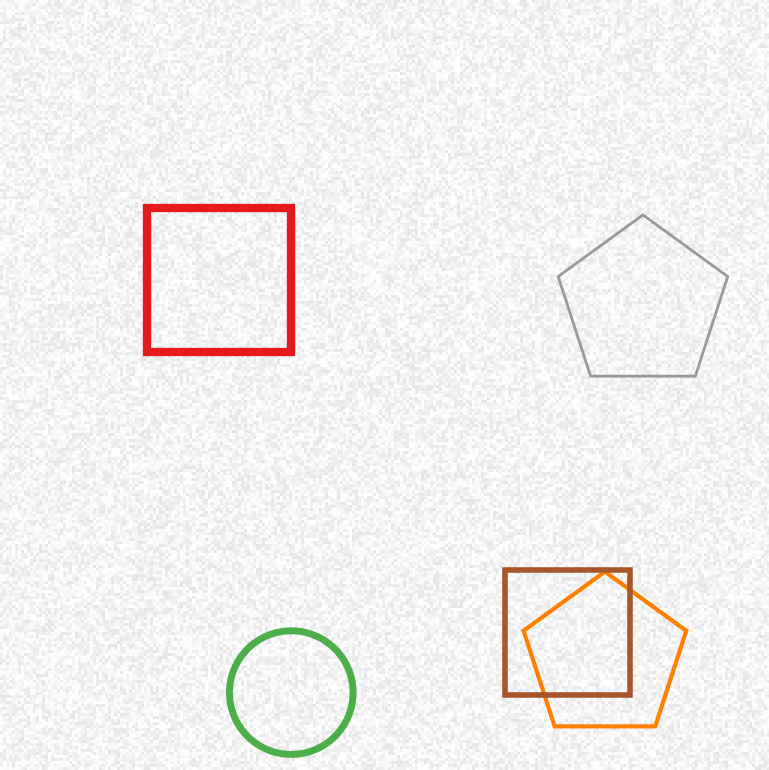[{"shape": "square", "thickness": 3, "radius": 0.47, "center": [0.285, 0.637]}, {"shape": "circle", "thickness": 2.5, "radius": 0.4, "center": [0.378, 0.101]}, {"shape": "pentagon", "thickness": 1.5, "radius": 0.56, "center": [0.786, 0.147]}, {"shape": "square", "thickness": 2, "radius": 0.41, "center": [0.737, 0.179]}, {"shape": "pentagon", "thickness": 1, "radius": 0.58, "center": [0.835, 0.605]}]